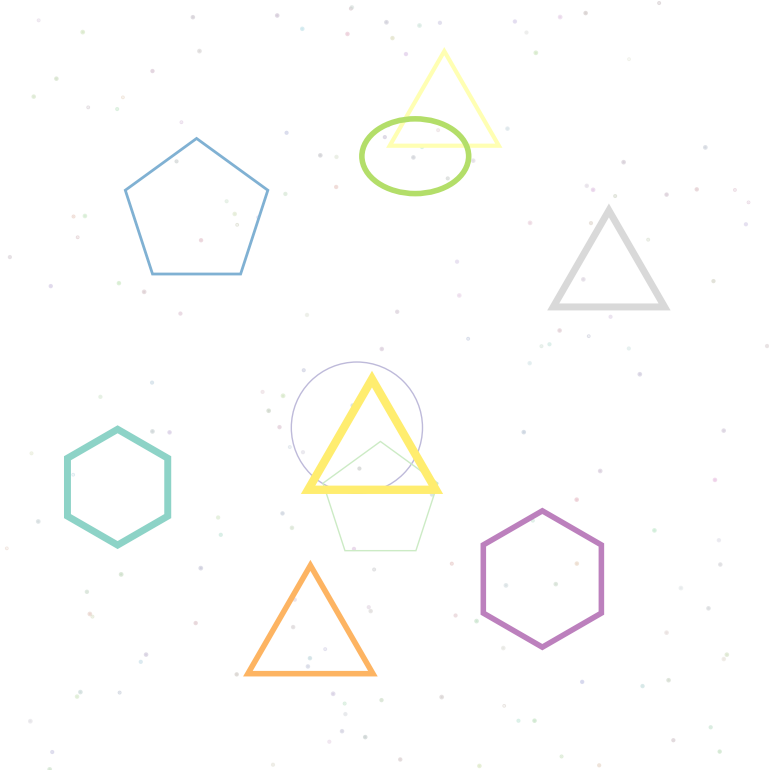[{"shape": "hexagon", "thickness": 2.5, "radius": 0.38, "center": [0.153, 0.367]}, {"shape": "triangle", "thickness": 1.5, "radius": 0.41, "center": [0.577, 0.852]}, {"shape": "circle", "thickness": 0.5, "radius": 0.43, "center": [0.464, 0.445]}, {"shape": "pentagon", "thickness": 1, "radius": 0.49, "center": [0.255, 0.723]}, {"shape": "triangle", "thickness": 2, "radius": 0.47, "center": [0.403, 0.172]}, {"shape": "oval", "thickness": 2, "radius": 0.35, "center": [0.539, 0.797]}, {"shape": "triangle", "thickness": 2.5, "radius": 0.42, "center": [0.791, 0.643]}, {"shape": "hexagon", "thickness": 2, "radius": 0.44, "center": [0.704, 0.248]}, {"shape": "pentagon", "thickness": 0.5, "radius": 0.39, "center": [0.494, 0.348]}, {"shape": "triangle", "thickness": 3, "radius": 0.48, "center": [0.483, 0.412]}]